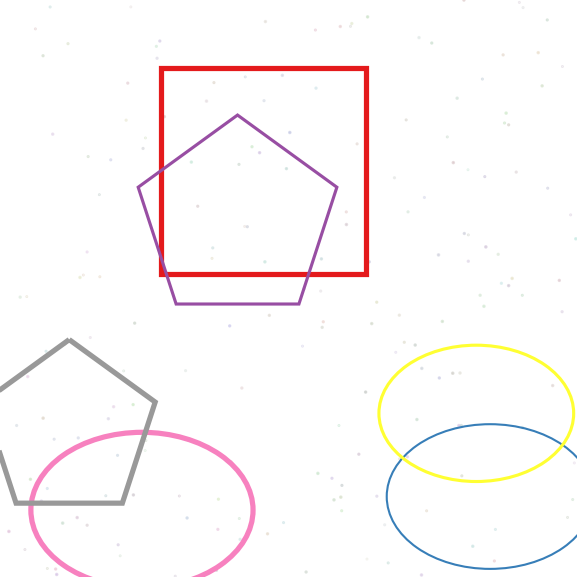[{"shape": "square", "thickness": 2.5, "radius": 0.89, "center": [0.457, 0.703]}, {"shape": "oval", "thickness": 1, "radius": 0.89, "center": [0.849, 0.139]}, {"shape": "pentagon", "thickness": 1.5, "radius": 0.9, "center": [0.411, 0.619]}, {"shape": "oval", "thickness": 1.5, "radius": 0.84, "center": [0.825, 0.283]}, {"shape": "oval", "thickness": 2.5, "radius": 0.96, "center": [0.246, 0.116]}, {"shape": "pentagon", "thickness": 2.5, "radius": 0.78, "center": [0.12, 0.255]}]